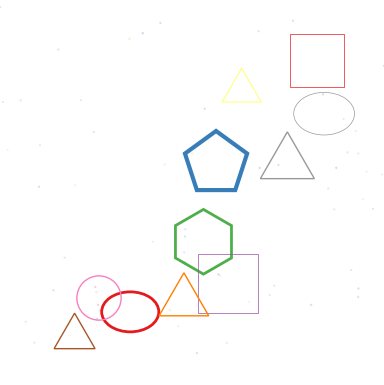[{"shape": "square", "thickness": 0.5, "radius": 0.35, "center": [0.824, 0.842]}, {"shape": "oval", "thickness": 2, "radius": 0.37, "center": [0.338, 0.19]}, {"shape": "pentagon", "thickness": 3, "radius": 0.42, "center": [0.561, 0.575]}, {"shape": "hexagon", "thickness": 2, "radius": 0.42, "center": [0.528, 0.372]}, {"shape": "square", "thickness": 0.5, "radius": 0.39, "center": [0.592, 0.264]}, {"shape": "triangle", "thickness": 1, "radius": 0.37, "center": [0.478, 0.217]}, {"shape": "triangle", "thickness": 0.5, "radius": 0.29, "center": [0.628, 0.764]}, {"shape": "triangle", "thickness": 1, "radius": 0.31, "center": [0.194, 0.125]}, {"shape": "circle", "thickness": 1, "radius": 0.29, "center": [0.257, 0.226]}, {"shape": "triangle", "thickness": 1, "radius": 0.4, "center": [0.746, 0.576]}, {"shape": "oval", "thickness": 0.5, "radius": 0.39, "center": [0.842, 0.705]}]